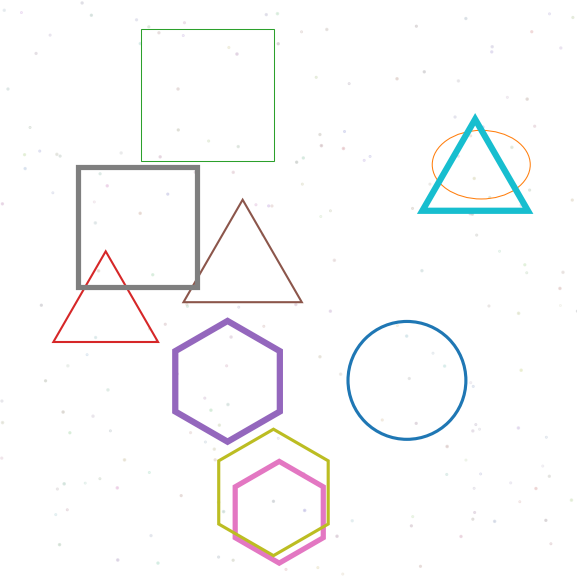[{"shape": "circle", "thickness": 1.5, "radius": 0.51, "center": [0.705, 0.34]}, {"shape": "oval", "thickness": 0.5, "radius": 0.42, "center": [0.833, 0.714]}, {"shape": "square", "thickness": 0.5, "radius": 0.58, "center": [0.36, 0.835]}, {"shape": "triangle", "thickness": 1, "radius": 0.52, "center": [0.183, 0.459]}, {"shape": "hexagon", "thickness": 3, "radius": 0.52, "center": [0.394, 0.339]}, {"shape": "triangle", "thickness": 1, "radius": 0.59, "center": [0.42, 0.535]}, {"shape": "hexagon", "thickness": 2.5, "radius": 0.44, "center": [0.484, 0.112]}, {"shape": "square", "thickness": 2.5, "radius": 0.52, "center": [0.238, 0.606]}, {"shape": "hexagon", "thickness": 1.5, "radius": 0.55, "center": [0.474, 0.146]}, {"shape": "triangle", "thickness": 3, "radius": 0.53, "center": [0.823, 0.687]}]